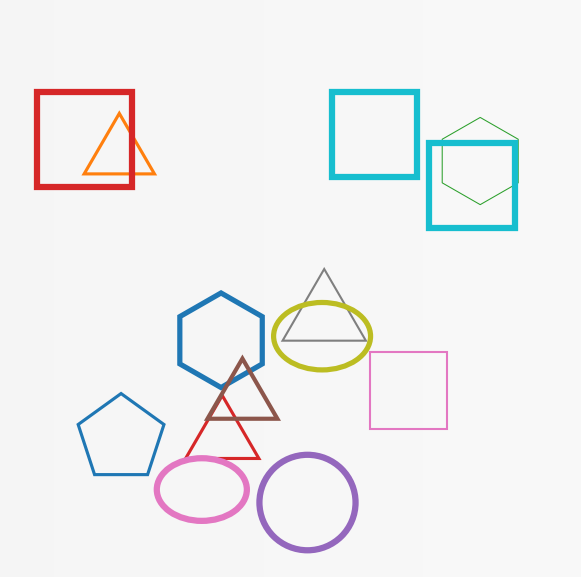[{"shape": "pentagon", "thickness": 1.5, "radius": 0.39, "center": [0.208, 0.24]}, {"shape": "hexagon", "thickness": 2.5, "radius": 0.41, "center": [0.38, 0.41]}, {"shape": "triangle", "thickness": 1.5, "radius": 0.35, "center": [0.205, 0.733]}, {"shape": "hexagon", "thickness": 0.5, "radius": 0.38, "center": [0.826, 0.72]}, {"shape": "triangle", "thickness": 1.5, "radius": 0.36, "center": [0.382, 0.242]}, {"shape": "square", "thickness": 3, "radius": 0.41, "center": [0.146, 0.757]}, {"shape": "circle", "thickness": 3, "radius": 0.41, "center": [0.529, 0.129]}, {"shape": "triangle", "thickness": 2, "radius": 0.35, "center": [0.417, 0.309]}, {"shape": "square", "thickness": 1, "radius": 0.33, "center": [0.703, 0.323]}, {"shape": "oval", "thickness": 3, "radius": 0.39, "center": [0.347, 0.151]}, {"shape": "triangle", "thickness": 1, "radius": 0.41, "center": [0.558, 0.451]}, {"shape": "oval", "thickness": 2.5, "radius": 0.42, "center": [0.554, 0.417]}, {"shape": "square", "thickness": 3, "radius": 0.37, "center": [0.645, 0.766]}, {"shape": "square", "thickness": 3, "radius": 0.37, "center": [0.813, 0.678]}]